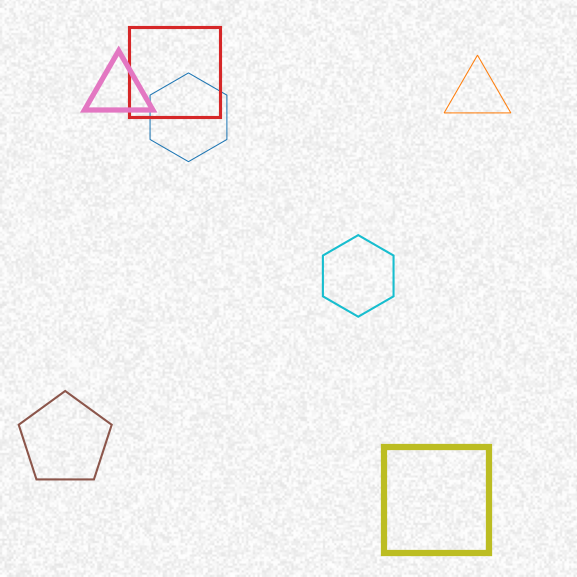[{"shape": "hexagon", "thickness": 0.5, "radius": 0.38, "center": [0.326, 0.796]}, {"shape": "triangle", "thickness": 0.5, "radius": 0.33, "center": [0.827, 0.837]}, {"shape": "square", "thickness": 1.5, "radius": 0.39, "center": [0.303, 0.875]}, {"shape": "pentagon", "thickness": 1, "radius": 0.42, "center": [0.113, 0.237]}, {"shape": "triangle", "thickness": 2.5, "radius": 0.34, "center": [0.206, 0.843]}, {"shape": "square", "thickness": 3, "radius": 0.46, "center": [0.756, 0.134]}, {"shape": "hexagon", "thickness": 1, "radius": 0.35, "center": [0.62, 0.521]}]